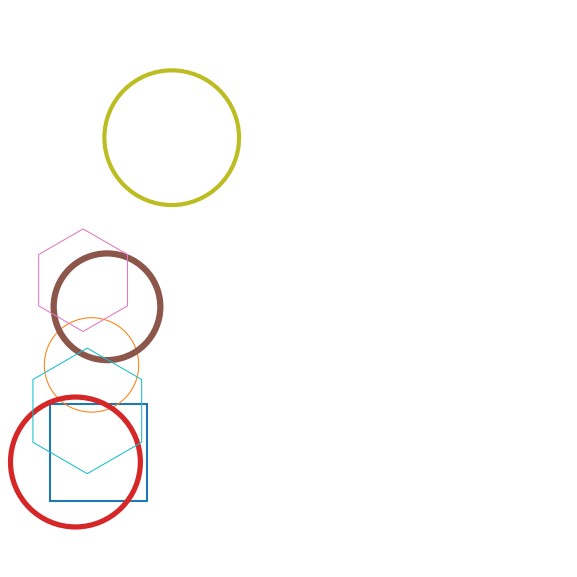[{"shape": "square", "thickness": 1, "radius": 0.42, "center": [0.17, 0.216]}, {"shape": "circle", "thickness": 0.5, "radius": 0.41, "center": [0.158, 0.367]}, {"shape": "circle", "thickness": 2.5, "radius": 0.56, "center": [0.131, 0.199]}, {"shape": "circle", "thickness": 3, "radius": 0.46, "center": [0.185, 0.468]}, {"shape": "hexagon", "thickness": 0.5, "radius": 0.44, "center": [0.144, 0.514]}, {"shape": "circle", "thickness": 2, "radius": 0.58, "center": [0.297, 0.761]}, {"shape": "hexagon", "thickness": 0.5, "radius": 0.54, "center": [0.151, 0.288]}]